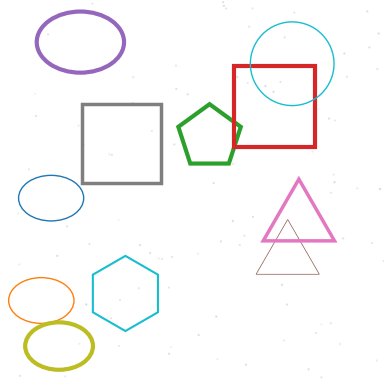[{"shape": "oval", "thickness": 1, "radius": 0.42, "center": [0.133, 0.485]}, {"shape": "oval", "thickness": 1, "radius": 0.42, "center": [0.107, 0.219]}, {"shape": "pentagon", "thickness": 3, "radius": 0.43, "center": [0.544, 0.644]}, {"shape": "square", "thickness": 3, "radius": 0.53, "center": [0.712, 0.724]}, {"shape": "oval", "thickness": 3, "radius": 0.57, "center": [0.209, 0.891]}, {"shape": "triangle", "thickness": 0.5, "radius": 0.47, "center": [0.747, 0.335]}, {"shape": "triangle", "thickness": 2.5, "radius": 0.53, "center": [0.776, 0.428]}, {"shape": "square", "thickness": 2.5, "radius": 0.51, "center": [0.316, 0.628]}, {"shape": "oval", "thickness": 3, "radius": 0.44, "center": [0.153, 0.101]}, {"shape": "hexagon", "thickness": 1.5, "radius": 0.49, "center": [0.326, 0.238]}, {"shape": "circle", "thickness": 1, "radius": 0.54, "center": [0.759, 0.834]}]